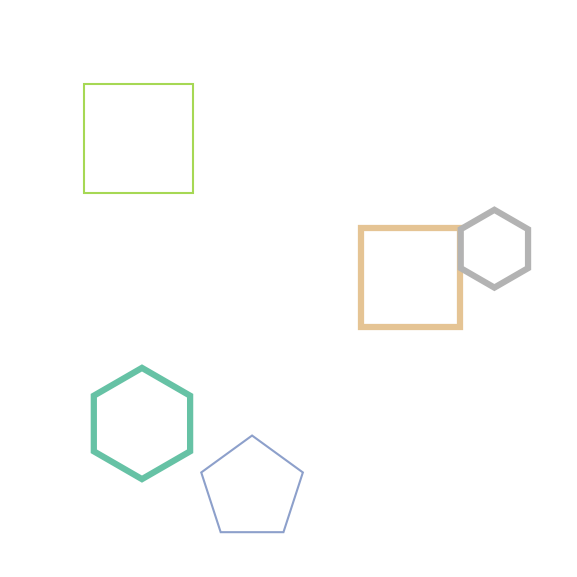[{"shape": "hexagon", "thickness": 3, "radius": 0.48, "center": [0.246, 0.266]}, {"shape": "pentagon", "thickness": 1, "radius": 0.46, "center": [0.436, 0.152]}, {"shape": "square", "thickness": 1, "radius": 0.47, "center": [0.239, 0.76]}, {"shape": "square", "thickness": 3, "radius": 0.43, "center": [0.71, 0.519]}, {"shape": "hexagon", "thickness": 3, "radius": 0.34, "center": [0.856, 0.568]}]